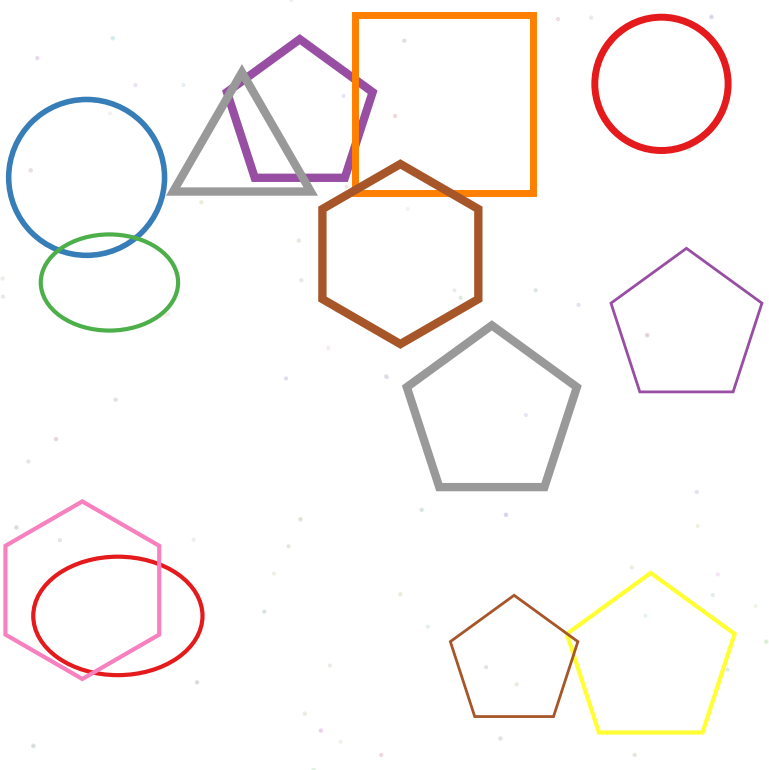[{"shape": "oval", "thickness": 1.5, "radius": 0.55, "center": [0.153, 0.2]}, {"shape": "circle", "thickness": 2.5, "radius": 0.43, "center": [0.859, 0.891]}, {"shape": "circle", "thickness": 2, "radius": 0.51, "center": [0.112, 0.77]}, {"shape": "oval", "thickness": 1.5, "radius": 0.45, "center": [0.142, 0.633]}, {"shape": "pentagon", "thickness": 3, "radius": 0.5, "center": [0.389, 0.85]}, {"shape": "pentagon", "thickness": 1, "radius": 0.52, "center": [0.892, 0.574]}, {"shape": "square", "thickness": 2.5, "radius": 0.58, "center": [0.577, 0.865]}, {"shape": "pentagon", "thickness": 1.5, "radius": 0.57, "center": [0.845, 0.141]}, {"shape": "hexagon", "thickness": 3, "radius": 0.58, "center": [0.52, 0.67]}, {"shape": "pentagon", "thickness": 1, "radius": 0.44, "center": [0.668, 0.14]}, {"shape": "hexagon", "thickness": 1.5, "radius": 0.58, "center": [0.107, 0.234]}, {"shape": "triangle", "thickness": 3, "radius": 0.52, "center": [0.314, 0.803]}, {"shape": "pentagon", "thickness": 3, "radius": 0.58, "center": [0.639, 0.461]}]